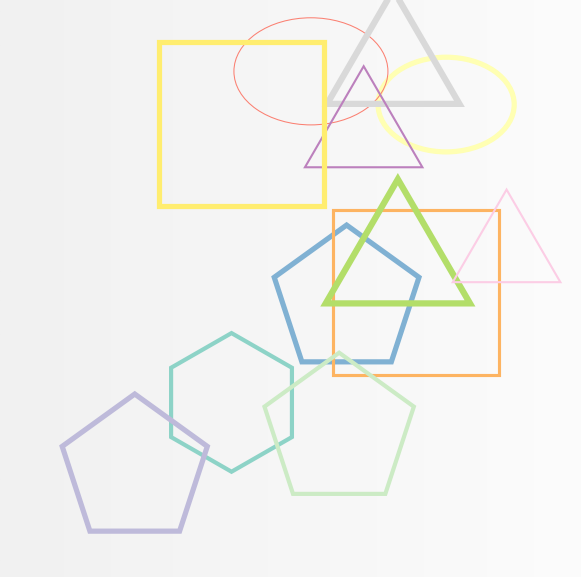[{"shape": "hexagon", "thickness": 2, "radius": 0.6, "center": [0.398, 0.302]}, {"shape": "oval", "thickness": 2.5, "radius": 0.59, "center": [0.768, 0.818]}, {"shape": "pentagon", "thickness": 2.5, "radius": 0.66, "center": [0.232, 0.186]}, {"shape": "oval", "thickness": 0.5, "radius": 0.66, "center": [0.535, 0.876]}, {"shape": "pentagon", "thickness": 2.5, "radius": 0.65, "center": [0.596, 0.478]}, {"shape": "square", "thickness": 1.5, "radius": 0.72, "center": [0.715, 0.492]}, {"shape": "triangle", "thickness": 3, "radius": 0.72, "center": [0.684, 0.545]}, {"shape": "triangle", "thickness": 1, "radius": 0.53, "center": [0.872, 0.564]}, {"shape": "triangle", "thickness": 3, "radius": 0.66, "center": [0.677, 0.885]}, {"shape": "triangle", "thickness": 1, "radius": 0.58, "center": [0.626, 0.768]}, {"shape": "pentagon", "thickness": 2, "radius": 0.68, "center": [0.584, 0.253]}, {"shape": "square", "thickness": 2.5, "radius": 0.71, "center": [0.416, 0.784]}]